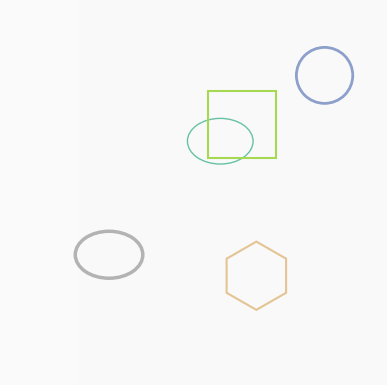[{"shape": "oval", "thickness": 1, "radius": 0.42, "center": [0.568, 0.633]}, {"shape": "circle", "thickness": 2, "radius": 0.36, "center": [0.838, 0.804]}, {"shape": "square", "thickness": 1.5, "radius": 0.44, "center": [0.624, 0.676]}, {"shape": "hexagon", "thickness": 1.5, "radius": 0.44, "center": [0.662, 0.284]}, {"shape": "oval", "thickness": 2.5, "radius": 0.44, "center": [0.281, 0.338]}]